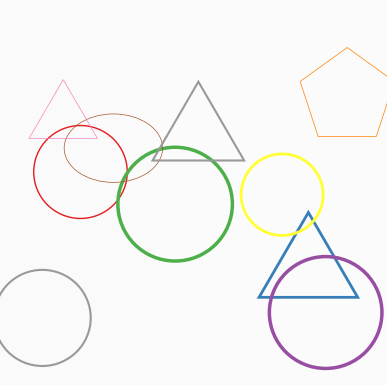[{"shape": "circle", "thickness": 1, "radius": 0.6, "center": [0.208, 0.553]}, {"shape": "triangle", "thickness": 2, "radius": 0.73, "center": [0.796, 0.301]}, {"shape": "circle", "thickness": 2.5, "radius": 0.74, "center": [0.452, 0.47]}, {"shape": "circle", "thickness": 2.5, "radius": 0.73, "center": [0.84, 0.188]}, {"shape": "pentagon", "thickness": 0.5, "radius": 0.64, "center": [0.896, 0.749]}, {"shape": "circle", "thickness": 2, "radius": 0.53, "center": [0.728, 0.494]}, {"shape": "oval", "thickness": 0.5, "radius": 0.64, "center": [0.293, 0.615]}, {"shape": "triangle", "thickness": 0.5, "radius": 0.51, "center": [0.163, 0.691]}, {"shape": "triangle", "thickness": 1.5, "radius": 0.68, "center": [0.512, 0.651]}, {"shape": "circle", "thickness": 1.5, "radius": 0.62, "center": [0.109, 0.174]}]